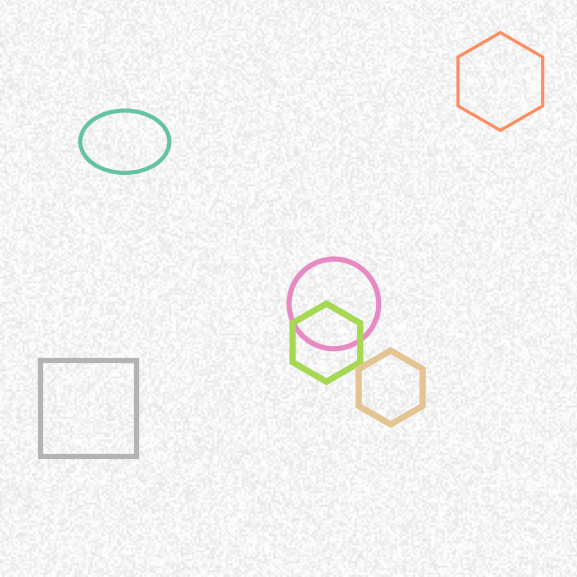[{"shape": "oval", "thickness": 2, "radius": 0.39, "center": [0.216, 0.754]}, {"shape": "hexagon", "thickness": 1.5, "radius": 0.42, "center": [0.866, 0.858]}, {"shape": "circle", "thickness": 2.5, "radius": 0.39, "center": [0.578, 0.473]}, {"shape": "hexagon", "thickness": 3, "radius": 0.34, "center": [0.565, 0.406]}, {"shape": "hexagon", "thickness": 3, "radius": 0.32, "center": [0.676, 0.328]}, {"shape": "square", "thickness": 2.5, "radius": 0.42, "center": [0.152, 0.293]}]